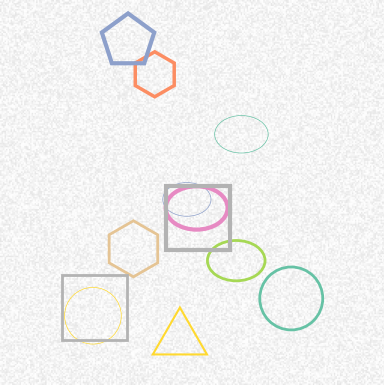[{"shape": "circle", "thickness": 2, "radius": 0.41, "center": [0.756, 0.225]}, {"shape": "oval", "thickness": 0.5, "radius": 0.35, "center": [0.627, 0.651]}, {"shape": "hexagon", "thickness": 2.5, "radius": 0.29, "center": [0.402, 0.807]}, {"shape": "oval", "thickness": 0.5, "radius": 0.31, "center": [0.485, 0.482]}, {"shape": "pentagon", "thickness": 3, "radius": 0.36, "center": [0.333, 0.894]}, {"shape": "oval", "thickness": 3, "radius": 0.4, "center": [0.511, 0.46]}, {"shape": "oval", "thickness": 2, "radius": 0.37, "center": [0.614, 0.323]}, {"shape": "triangle", "thickness": 1.5, "radius": 0.41, "center": [0.467, 0.12]}, {"shape": "circle", "thickness": 0.5, "radius": 0.37, "center": [0.241, 0.18]}, {"shape": "hexagon", "thickness": 2, "radius": 0.36, "center": [0.347, 0.354]}, {"shape": "square", "thickness": 3, "radius": 0.41, "center": [0.514, 0.433]}, {"shape": "square", "thickness": 2, "radius": 0.42, "center": [0.246, 0.202]}]